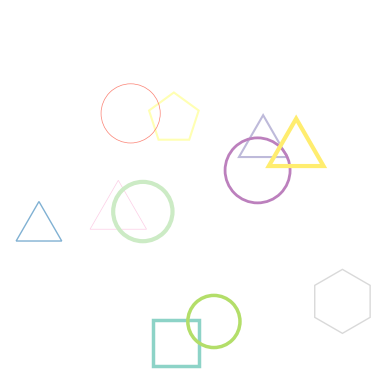[{"shape": "square", "thickness": 2.5, "radius": 0.29, "center": [0.457, 0.109]}, {"shape": "pentagon", "thickness": 1.5, "radius": 0.34, "center": [0.452, 0.692]}, {"shape": "triangle", "thickness": 1.5, "radius": 0.36, "center": [0.683, 0.628]}, {"shape": "circle", "thickness": 0.5, "radius": 0.38, "center": [0.339, 0.705]}, {"shape": "triangle", "thickness": 1, "radius": 0.34, "center": [0.101, 0.408]}, {"shape": "circle", "thickness": 2.5, "radius": 0.34, "center": [0.556, 0.165]}, {"shape": "triangle", "thickness": 0.5, "radius": 0.42, "center": [0.307, 0.447]}, {"shape": "hexagon", "thickness": 1, "radius": 0.42, "center": [0.889, 0.217]}, {"shape": "circle", "thickness": 2, "radius": 0.42, "center": [0.669, 0.557]}, {"shape": "circle", "thickness": 3, "radius": 0.39, "center": [0.371, 0.451]}, {"shape": "triangle", "thickness": 3, "radius": 0.41, "center": [0.769, 0.61]}]